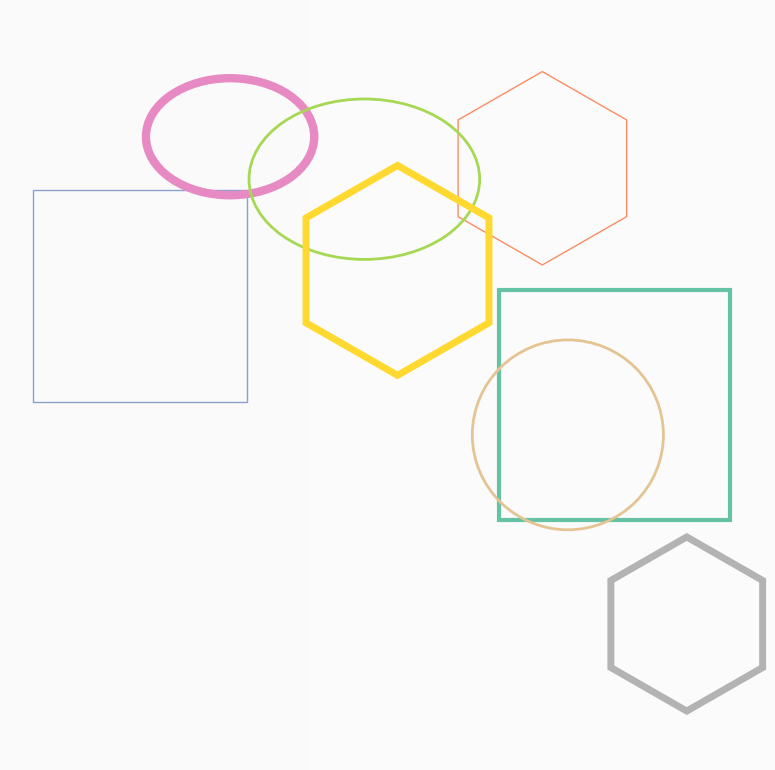[{"shape": "square", "thickness": 1.5, "radius": 0.74, "center": [0.793, 0.474]}, {"shape": "hexagon", "thickness": 0.5, "radius": 0.63, "center": [0.7, 0.781]}, {"shape": "square", "thickness": 0.5, "radius": 0.69, "center": [0.181, 0.615]}, {"shape": "oval", "thickness": 3, "radius": 0.54, "center": [0.297, 0.822]}, {"shape": "oval", "thickness": 1, "radius": 0.74, "center": [0.47, 0.767]}, {"shape": "hexagon", "thickness": 2.5, "radius": 0.68, "center": [0.513, 0.649]}, {"shape": "circle", "thickness": 1, "radius": 0.62, "center": [0.733, 0.435]}, {"shape": "hexagon", "thickness": 2.5, "radius": 0.57, "center": [0.886, 0.19]}]